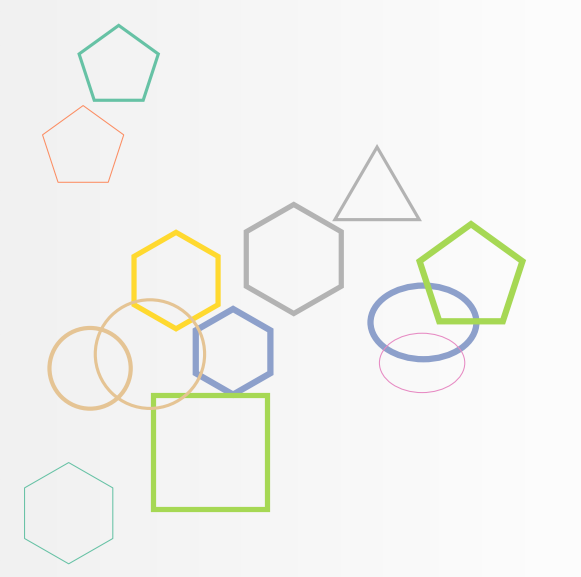[{"shape": "pentagon", "thickness": 1.5, "radius": 0.36, "center": [0.204, 0.883]}, {"shape": "hexagon", "thickness": 0.5, "radius": 0.44, "center": [0.118, 0.11]}, {"shape": "pentagon", "thickness": 0.5, "radius": 0.37, "center": [0.143, 0.743]}, {"shape": "hexagon", "thickness": 3, "radius": 0.37, "center": [0.401, 0.39]}, {"shape": "oval", "thickness": 3, "radius": 0.46, "center": [0.729, 0.441]}, {"shape": "oval", "thickness": 0.5, "radius": 0.37, "center": [0.726, 0.371]}, {"shape": "square", "thickness": 2.5, "radius": 0.49, "center": [0.361, 0.217]}, {"shape": "pentagon", "thickness": 3, "radius": 0.46, "center": [0.81, 0.518]}, {"shape": "hexagon", "thickness": 2.5, "radius": 0.42, "center": [0.303, 0.513]}, {"shape": "circle", "thickness": 2, "radius": 0.35, "center": [0.155, 0.361]}, {"shape": "circle", "thickness": 1.5, "radius": 0.47, "center": [0.258, 0.386]}, {"shape": "triangle", "thickness": 1.5, "radius": 0.42, "center": [0.649, 0.661]}, {"shape": "hexagon", "thickness": 2.5, "radius": 0.47, "center": [0.505, 0.551]}]